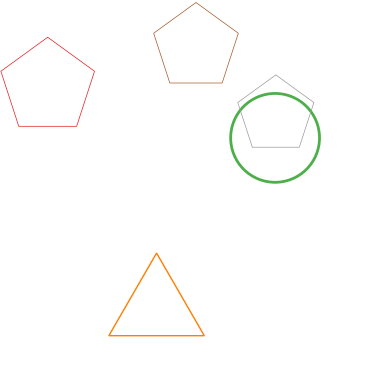[{"shape": "pentagon", "thickness": 0.5, "radius": 0.64, "center": [0.124, 0.775]}, {"shape": "circle", "thickness": 2, "radius": 0.58, "center": [0.714, 0.642]}, {"shape": "triangle", "thickness": 1, "radius": 0.72, "center": [0.407, 0.2]}, {"shape": "pentagon", "thickness": 0.5, "radius": 0.58, "center": [0.509, 0.878]}, {"shape": "pentagon", "thickness": 0.5, "radius": 0.52, "center": [0.716, 0.702]}]